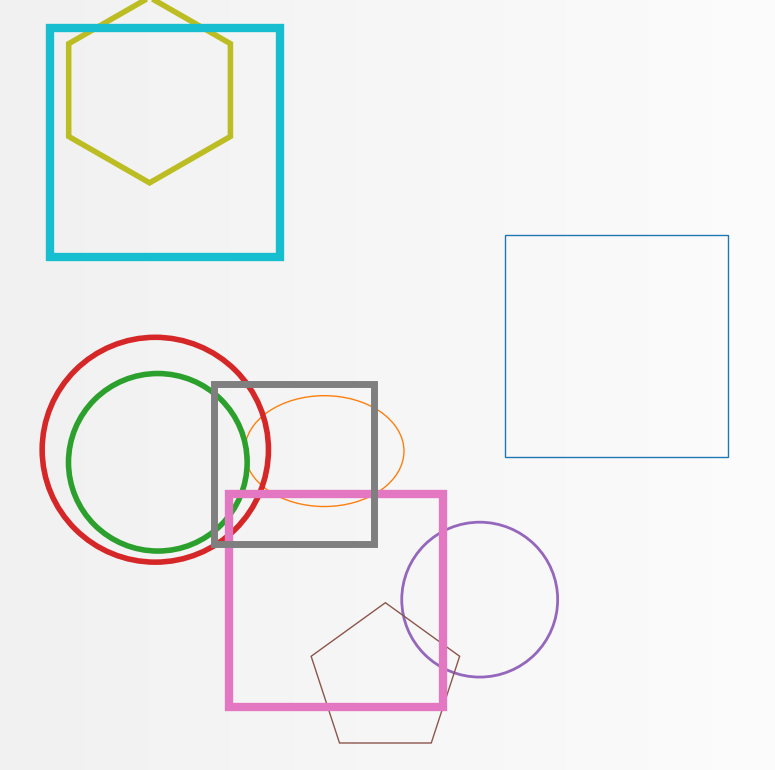[{"shape": "square", "thickness": 0.5, "radius": 0.72, "center": [0.796, 0.55]}, {"shape": "oval", "thickness": 0.5, "radius": 0.51, "center": [0.418, 0.414]}, {"shape": "circle", "thickness": 2, "radius": 0.58, "center": [0.204, 0.4]}, {"shape": "circle", "thickness": 2, "radius": 0.73, "center": [0.2, 0.416]}, {"shape": "circle", "thickness": 1, "radius": 0.5, "center": [0.619, 0.221]}, {"shape": "pentagon", "thickness": 0.5, "radius": 0.5, "center": [0.497, 0.117]}, {"shape": "square", "thickness": 3, "radius": 0.69, "center": [0.434, 0.22]}, {"shape": "square", "thickness": 2.5, "radius": 0.52, "center": [0.38, 0.397]}, {"shape": "hexagon", "thickness": 2, "radius": 0.6, "center": [0.193, 0.883]}, {"shape": "square", "thickness": 3, "radius": 0.74, "center": [0.213, 0.815]}]